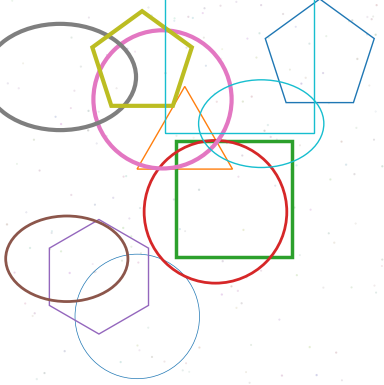[{"shape": "pentagon", "thickness": 1, "radius": 0.74, "center": [0.831, 0.854]}, {"shape": "circle", "thickness": 0.5, "radius": 0.81, "center": [0.357, 0.178]}, {"shape": "triangle", "thickness": 1, "radius": 0.72, "center": [0.48, 0.632]}, {"shape": "square", "thickness": 2.5, "radius": 0.75, "center": [0.607, 0.484]}, {"shape": "circle", "thickness": 2, "radius": 0.93, "center": [0.56, 0.45]}, {"shape": "hexagon", "thickness": 1, "radius": 0.74, "center": [0.257, 0.281]}, {"shape": "oval", "thickness": 2, "radius": 0.79, "center": [0.174, 0.328]}, {"shape": "circle", "thickness": 3, "radius": 0.9, "center": [0.422, 0.742]}, {"shape": "oval", "thickness": 3, "radius": 0.99, "center": [0.156, 0.8]}, {"shape": "pentagon", "thickness": 3, "radius": 0.68, "center": [0.369, 0.835]}, {"shape": "square", "thickness": 1, "radius": 0.97, "center": [0.622, 0.848]}, {"shape": "oval", "thickness": 1, "radius": 0.81, "center": [0.678, 0.679]}]